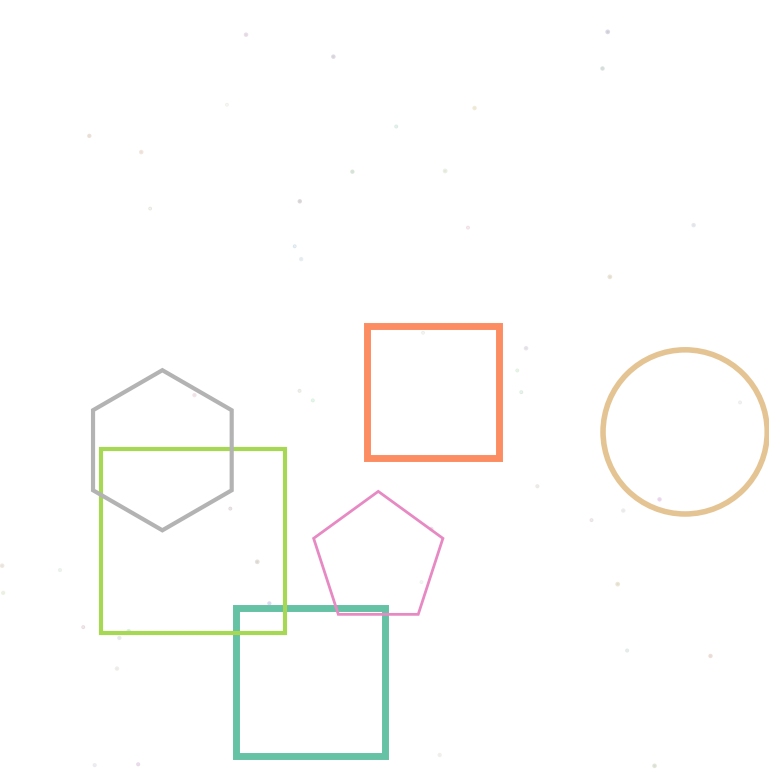[{"shape": "square", "thickness": 2.5, "radius": 0.48, "center": [0.403, 0.114]}, {"shape": "square", "thickness": 2.5, "radius": 0.43, "center": [0.562, 0.491]}, {"shape": "pentagon", "thickness": 1, "radius": 0.44, "center": [0.491, 0.274]}, {"shape": "square", "thickness": 1.5, "radius": 0.6, "center": [0.251, 0.297]}, {"shape": "circle", "thickness": 2, "radius": 0.53, "center": [0.89, 0.439]}, {"shape": "hexagon", "thickness": 1.5, "radius": 0.52, "center": [0.211, 0.415]}]